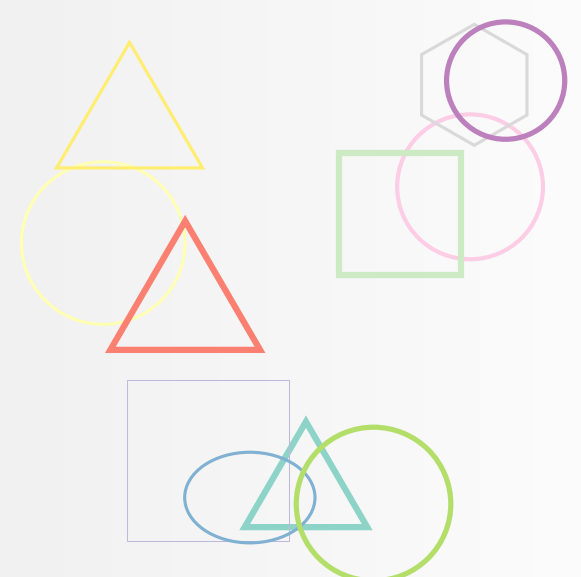[{"shape": "triangle", "thickness": 3, "radius": 0.61, "center": [0.526, 0.147]}, {"shape": "circle", "thickness": 1.5, "radius": 0.7, "center": [0.178, 0.578]}, {"shape": "square", "thickness": 0.5, "radius": 0.7, "center": [0.358, 0.202]}, {"shape": "triangle", "thickness": 3, "radius": 0.74, "center": [0.319, 0.468]}, {"shape": "oval", "thickness": 1.5, "radius": 0.56, "center": [0.43, 0.138]}, {"shape": "circle", "thickness": 2.5, "radius": 0.66, "center": [0.643, 0.126]}, {"shape": "circle", "thickness": 2, "radius": 0.63, "center": [0.809, 0.676]}, {"shape": "hexagon", "thickness": 1.5, "radius": 0.52, "center": [0.816, 0.852]}, {"shape": "circle", "thickness": 2.5, "radius": 0.51, "center": [0.87, 0.86]}, {"shape": "square", "thickness": 3, "radius": 0.53, "center": [0.688, 0.629]}, {"shape": "triangle", "thickness": 1.5, "radius": 0.72, "center": [0.223, 0.781]}]